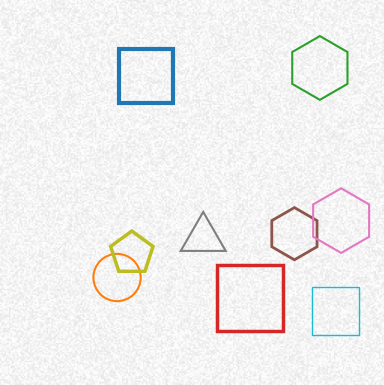[{"shape": "square", "thickness": 3, "radius": 0.35, "center": [0.379, 0.802]}, {"shape": "circle", "thickness": 1.5, "radius": 0.31, "center": [0.304, 0.279]}, {"shape": "hexagon", "thickness": 1.5, "radius": 0.41, "center": [0.831, 0.823]}, {"shape": "square", "thickness": 2.5, "radius": 0.43, "center": [0.65, 0.226]}, {"shape": "hexagon", "thickness": 2, "radius": 0.34, "center": [0.765, 0.393]}, {"shape": "hexagon", "thickness": 1.5, "radius": 0.42, "center": [0.886, 0.427]}, {"shape": "triangle", "thickness": 1.5, "radius": 0.34, "center": [0.528, 0.382]}, {"shape": "pentagon", "thickness": 2.5, "radius": 0.29, "center": [0.342, 0.342]}, {"shape": "square", "thickness": 1, "radius": 0.31, "center": [0.871, 0.191]}]